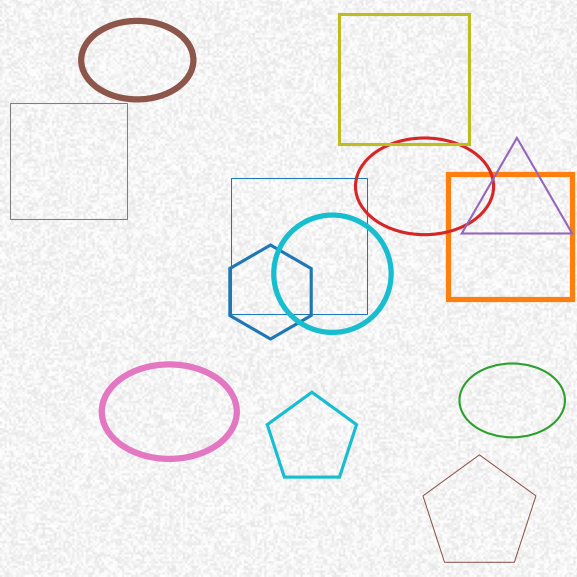[{"shape": "square", "thickness": 0.5, "radius": 0.59, "center": [0.518, 0.573]}, {"shape": "hexagon", "thickness": 1.5, "radius": 0.41, "center": [0.468, 0.493]}, {"shape": "square", "thickness": 2.5, "radius": 0.54, "center": [0.883, 0.589]}, {"shape": "oval", "thickness": 1, "radius": 0.46, "center": [0.887, 0.306]}, {"shape": "oval", "thickness": 1.5, "radius": 0.6, "center": [0.735, 0.676]}, {"shape": "triangle", "thickness": 1, "radius": 0.55, "center": [0.895, 0.65]}, {"shape": "oval", "thickness": 3, "radius": 0.49, "center": [0.238, 0.895]}, {"shape": "pentagon", "thickness": 0.5, "radius": 0.51, "center": [0.83, 0.109]}, {"shape": "oval", "thickness": 3, "radius": 0.58, "center": [0.293, 0.286]}, {"shape": "square", "thickness": 0.5, "radius": 0.5, "center": [0.118, 0.72]}, {"shape": "square", "thickness": 1.5, "radius": 0.56, "center": [0.699, 0.862]}, {"shape": "circle", "thickness": 2.5, "radius": 0.51, "center": [0.576, 0.525]}, {"shape": "pentagon", "thickness": 1.5, "radius": 0.41, "center": [0.54, 0.239]}]